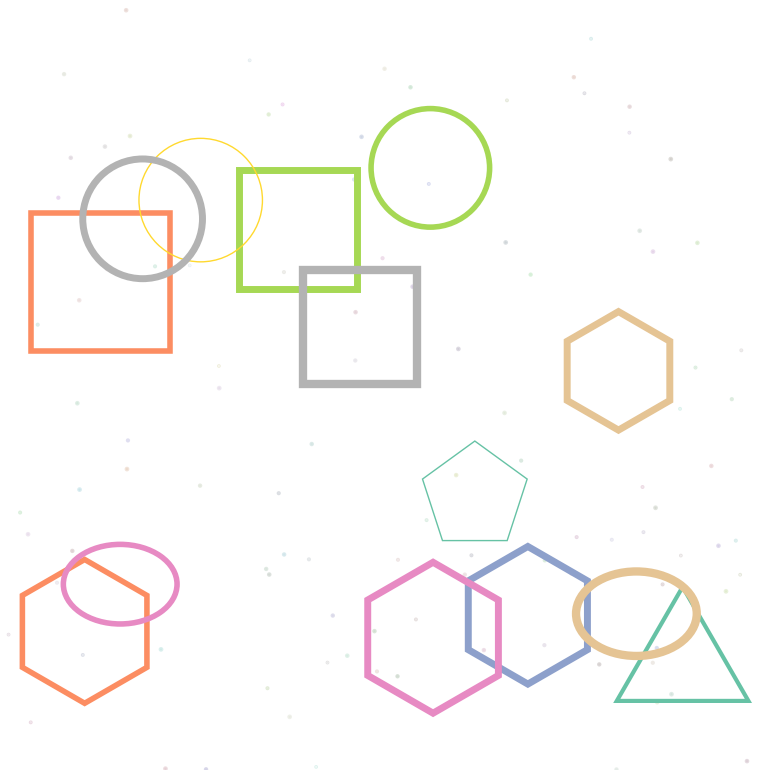[{"shape": "triangle", "thickness": 1.5, "radius": 0.49, "center": [0.886, 0.139]}, {"shape": "pentagon", "thickness": 0.5, "radius": 0.36, "center": [0.617, 0.356]}, {"shape": "hexagon", "thickness": 2, "radius": 0.47, "center": [0.11, 0.18]}, {"shape": "square", "thickness": 2, "radius": 0.45, "center": [0.131, 0.634]}, {"shape": "hexagon", "thickness": 2.5, "radius": 0.45, "center": [0.686, 0.201]}, {"shape": "oval", "thickness": 2, "radius": 0.37, "center": [0.156, 0.241]}, {"shape": "hexagon", "thickness": 2.5, "radius": 0.49, "center": [0.562, 0.172]}, {"shape": "square", "thickness": 2.5, "radius": 0.38, "center": [0.387, 0.702]}, {"shape": "circle", "thickness": 2, "radius": 0.38, "center": [0.559, 0.782]}, {"shape": "circle", "thickness": 0.5, "radius": 0.4, "center": [0.261, 0.74]}, {"shape": "oval", "thickness": 3, "radius": 0.39, "center": [0.826, 0.203]}, {"shape": "hexagon", "thickness": 2.5, "radius": 0.38, "center": [0.803, 0.518]}, {"shape": "square", "thickness": 3, "radius": 0.37, "center": [0.467, 0.575]}, {"shape": "circle", "thickness": 2.5, "radius": 0.39, "center": [0.185, 0.716]}]